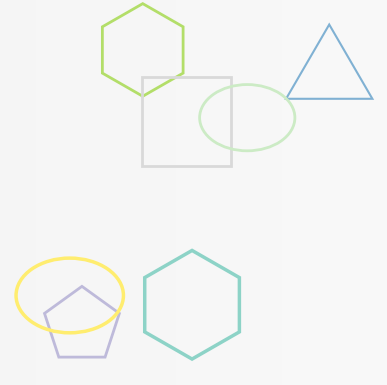[{"shape": "hexagon", "thickness": 2.5, "radius": 0.71, "center": [0.496, 0.208]}, {"shape": "pentagon", "thickness": 2, "radius": 0.51, "center": [0.211, 0.155]}, {"shape": "triangle", "thickness": 1.5, "radius": 0.64, "center": [0.85, 0.808]}, {"shape": "hexagon", "thickness": 2, "radius": 0.6, "center": [0.368, 0.87]}, {"shape": "square", "thickness": 2, "radius": 0.58, "center": [0.481, 0.684]}, {"shape": "oval", "thickness": 2, "radius": 0.61, "center": [0.638, 0.694]}, {"shape": "oval", "thickness": 2.5, "radius": 0.69, "center": [0.18, 0.233]}]